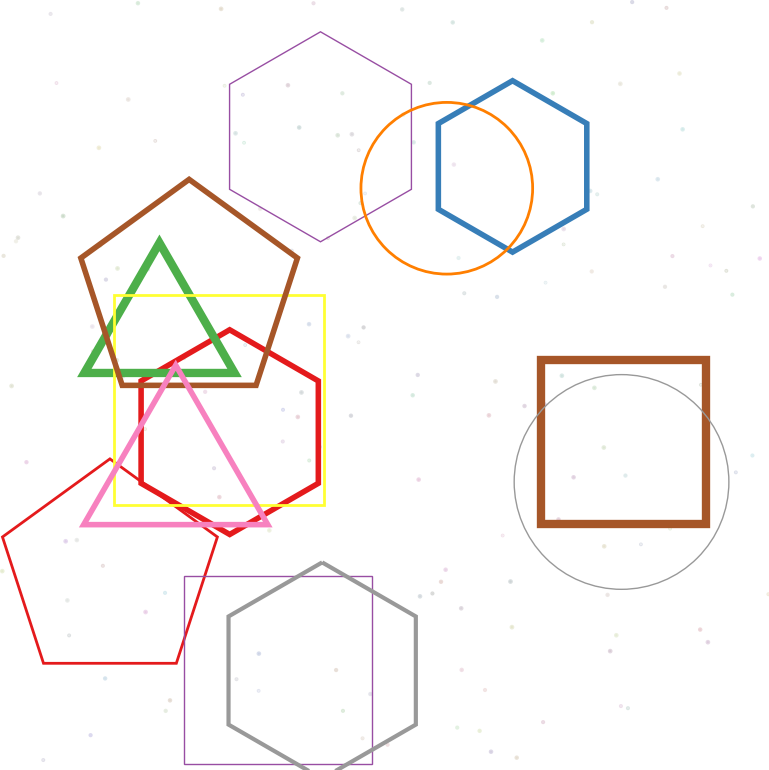[{"shape": "pentagon", "thickness": 1, "radius": 0.73, "center": [0.143, 0.257]}, {"shape": "hexagon", "thickness": 2, "radius": 0.66, "center": [0.298, 0.439]}, {"shape": "hexagon", "thickness": 2, "radius": 0.56, "center": [0.666, 0.784]}, {"shape": "triangle", "thickness": 3, "radius": 0.56, "center": [0.207, 0.572]}, {"shape": "square", "thickness": 0.5, "radius": 0.61, "center": [0.361, 0.13]}, {"shape": "hexagon", "thickness": 0.5, "radius": 0.68, "center": [0.416, 0.822]}, {"shape": "circle", "thickness": 1, "radius": 0.56, "center": [0.58, 0.756]}, {"shape": "square", "thickness": 1, "radius": 0.68, "center": [0.284, 0.481]}, {"shape": "pentagon", "thickness": 2, "radius": 0.74, "center": [0.246, 0.619]}, {"shape": "square", "thickness": 3, "radius": 0.53, "center": [0.81, 0.426]}, {"shape": "triangle", "thickness": 2, "radius": 0.69, "center": [0.228, 0.388]}, {"shape": "circle", "thickness": 0.5, "radius": 0.7, "center": [0.807, 0.374]}, {"shape": "hexagon", "thickness": 1.5, "radius": 0.7, "center": [0.418, 0.129]}]